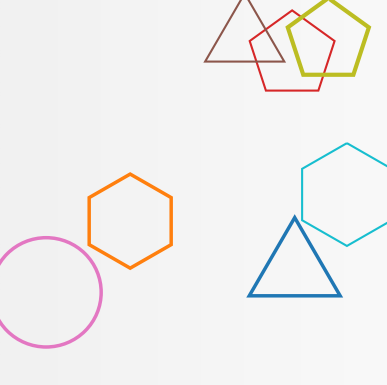[{"shape": "triangle", "thickness": 2.5, "radius": 0.68, "center": [0.761, 0.299]}, {"shape": "hexagon", "thickness": 2.5, "radius": 0.61, "center": [0.336, 0.426]}, {"shape": "pentagon", "thickness": 1.5, "radius": 0.58, "center": [0.754, 0.858]}, {"shape": "triangle", "thickness": 1.5, "radius": 0.59, "center": [0.631, 0.899]}, {"shape": "circle", "thickness": 2.5, "radius": 0.71, "center": [0.119, 0.241]}, {"shape": "pentagon", "thickness": 3, "radius": 0.55, "center": [0.847, 0.895]}, {"shape": "hexagon", "thickness": 1.5, "radius": 0.67, "center": [0.895, 0.495]}]